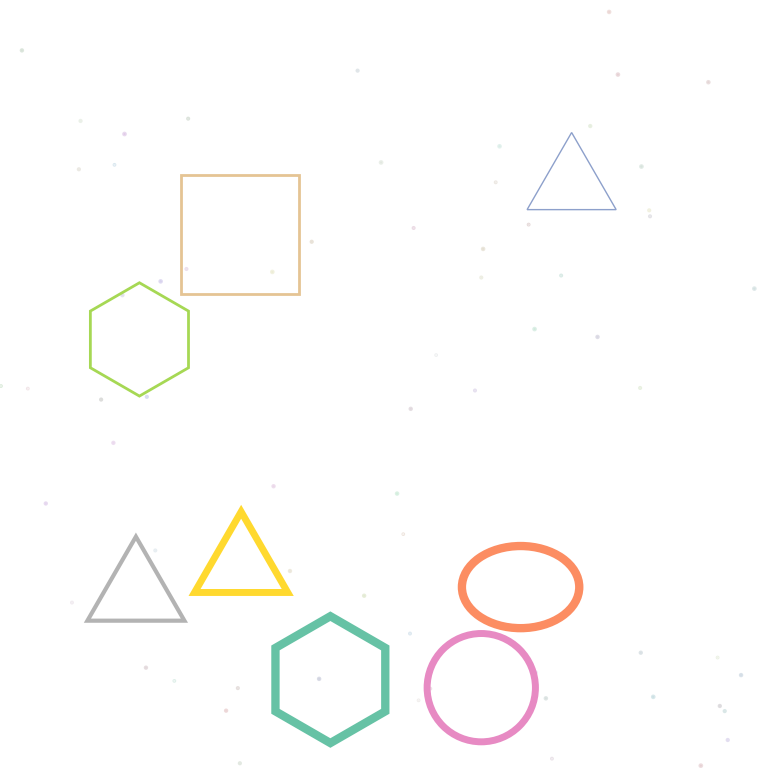[{"shape": "hexagon", "thickness": 3, "radius": 0.41, "center": [0.429, 0.117]}, {"shape": "oval", "thickness": 3, "radius": 0.38, "center": [0.676, 0.238]}, {"shape": "triangle", "thickness": 0.5, "radius": 0.33, "center": [0.742, 0.761]}, {"shape": "circle", "thickness": 2.5, "radius": 0.35, "center": [0.625, 0.107]}, {"shape": "hexagon", "thickness": 1, "radius": 0.37, "center": [0.181, 0.559]}, {"shape": "triangle", "thickness": 2.5, "radius": 0.35, "center": [0.313, 0.265]}, {"shape": "square", "thickness": 1, "radius": 0.39, "center": [0.312, 0.696]}, {"shape": "triangle", "thickness": 1.5, "radius": 0.36, "center": [0.177, 0.23]}]